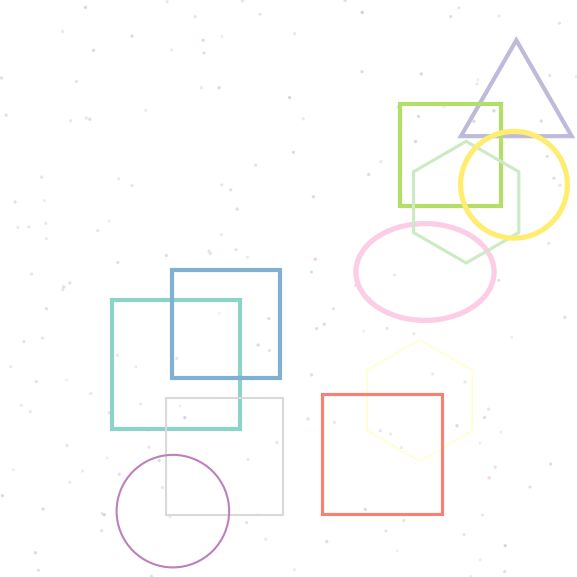[{"shape": "square", "thickness": 2, "radius": 0.56, "center": [0.304, 0.368]}, {"shape": "hexagon", "thickness": 0.5, "radius": 0.52, "center": [0.727, 0.306]}, {"shape": "triangle", "thickness": 2, "radius": 0.55, "center": [0.894, 0.819]}, {"shape": "square", "thickness": 1.5, "radius": 0.52, "center": [0.662, 0.213]}, {"shape": "square", "thickness": 2, "radius": 0.46, "center": [0.392, 0.438]}, {"shape": "square", "thickness": 2, "radius": 0.44, "center": [0.78, 0.73]}, {"shape": "oval", "thickness": 2.5, "radius": 0.6, "center": [0.736, 0.528]}, {"shape": "square", "thickness": 1, "radius": 0.5, "center": [0.389, 0.209]}, {"shape": "circle", "thickness": 1, "radius": 0.49, "center": [0.299, 0.114]}, {"shape": "hexagon", "thickness": 1.5, "radius": 0.53, "center": [0.807, 0.649]}, {"shape": "circle", "thickness": 2.5, "radius": 0.46, "center": [0.89, 0.679]}]